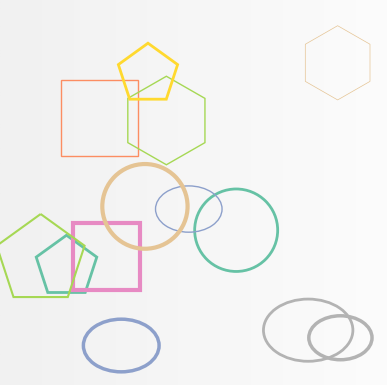[{"shape": "circle", "thickness": 2, "radius": 0.54, "center": [0.609, 0.402]}, {"shape": "pentagon", "thickness": 2, "radius": 0.41, "center": [0.172, 0.307]}, {"shape": "square", "thickness": 1, "radius": 0.5, "center": [0.258, 0.694]}, {"shape": "oval", "thickness": 2.5, "radius": 0.49, "center": [0.313, 0.103]}, {"shape": "oval", "thickness": 1, "radius": 0.43, "center": [0.487, 0.457]}, {"shape": "square", "thickness": 3, "radius": 0.43, "center": [0.274, 0.334]}, {"shape": "hexagon", "thickness": 1, "radius": 0.57, "center": [0.429, 0.687]}, {"shape": "pentagon", "thickness": 1.5, "radius": 0.6, "center": [0.105, 0.325]}, {"shape": "pentagon", "thickness": 2, "radius": 0.4, "center": [0.382, 0.807]}, {"shape": "circle", "thickness": 3, "radius": 0.55, "center": [0.374, 0.464]}, {"shape": "hexagon", "thickness": 0.5, "radius": 0.48, "center": [0.871, 0.837]}, {"shape": "oval", "thickness": 2.5, "radius": 0.41, "center": [0.878, 0.123]}, {"shape": "oval", "thickness": 2, "radius": 0.58, "center": [0.795, 0.142]}]